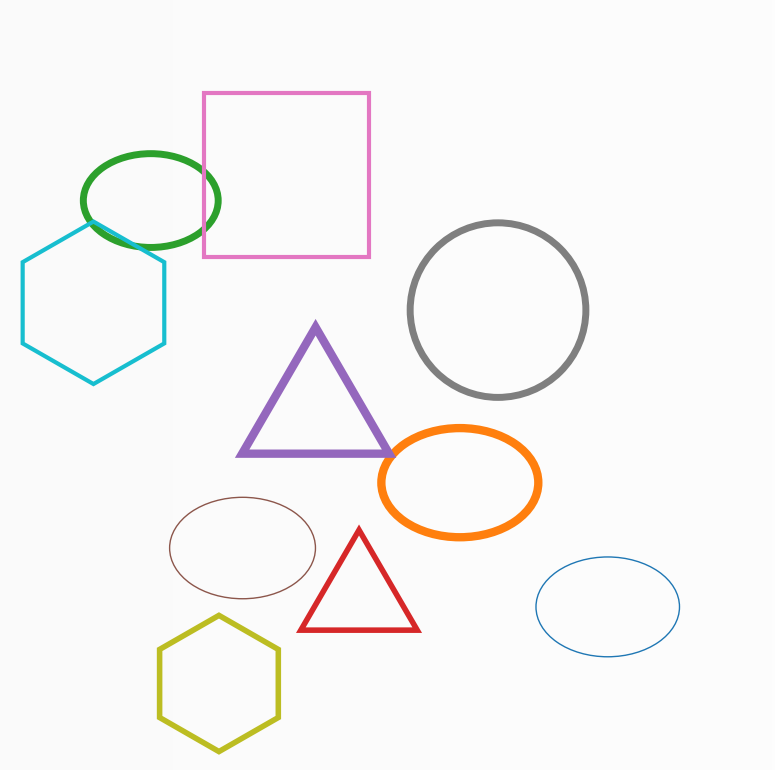[{"shape": "oval", "thickness": 0.5, "radius": 0.46, "center": [0.784, 0.212]}, {"shape": "oval", "thickness": 3, "radius": 0.51, "center": [0.593, 0.373]}, {"shape": "oval", "thickness": 2.5, "radius": 0.44, "center": [0.195, 0.74]}, {"shape": "triangle", "thickness": 2, "radius": 0.43, "center": [0.463, 0.225]}, {"shape": "triangle", "thickness": 3, "radius": 0.55, "center": [0.407, 0.466]}, {"shape": "oval", "thickness": 0.5, "radius": 0.47, "center": [0.313, 0.288]}, {"shape": "square", "thickness": 1.5, "radius": 0.53, "center": [0.369, 0.772]}, {"shape": "circle", "thickness": 2.5, "radius": 0.57, "center": [0.643, 0.597]}, {"shape": "hexagon", "thickness": 2, "radius": 0.44, "center": [0.283, 0.112]}, {"shape": "hexagon", "thickness": 1.5, "radius": 0.53, "center": [0.121, 0.607]}]